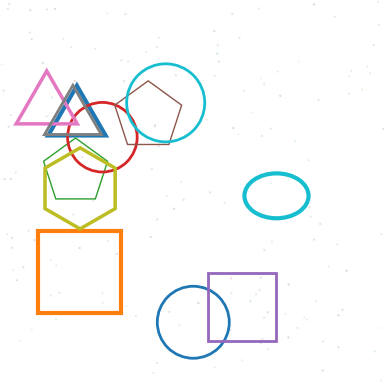[{"shape": "triangle", "thickness": 3, "radius": 0.43, "center": [0.2, 0.691]}, {"shape": "circle", "thickness": 2, "radius": 0.47, "center": [0.502, 0.163]}, {"shape": "square", "thickness": 3, "radius": 0.54, "center": [0.206, 0.293]}, {"shape": "pentagon", "thickness": 1, "radius": 0.44, "center": [0.196, 0.554]}, {"shape": "circle", "thickness": 2, "radius": 0.45, "center": [0.266, 0.644]}, {"shape": "square", "thickness": 2, "radius": 0.44, "center": [0.628, 0.202]}, {"shape": "pentagon", "thickness": 1, "radius": 0.46, "center": [0.385, 0.699]}, {"shape": "triangle", "thickness": 2.5, "radius": 0.46, "center": [0.121, 0.724]}, {"shape": "triangle", "thickness": 2, "radius": 0.43, "center": [0.189, 0.693]}, {"shape": "hexagon", "thickness": 2.5, "radius": 0.53, "center": [0.208, 0.511]}, {"shape": "oval", "thickness": 3, "radius": 0.42, "center": [0.718, 0.491]}, {"shape": "circle", "thickness": 2, "radius": 0.51, "center": [0.43, 0.733]}]